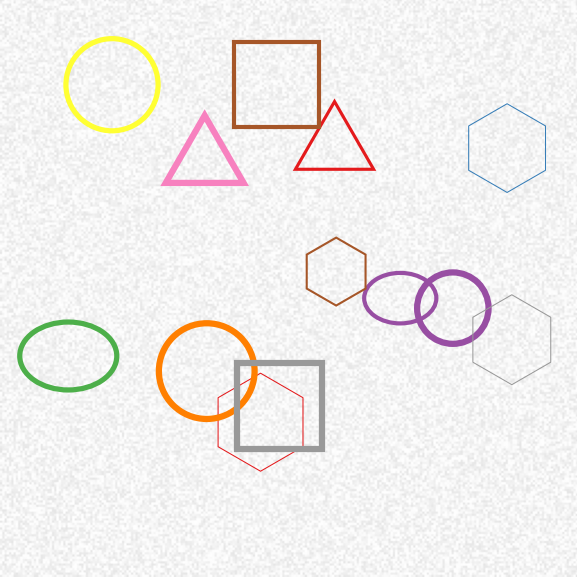[{"shape": "hexagon", "thickness": 0.5, "radius": 0.42, "center": [0.451, 0.268]}, {"shape": "triangle", "thickness": 1.5, "radius": 0.39, "center": [0.579, 0.745]}, {"shape": "hexagon", "thickness": 0.5, "radius": 0.38, "center": [0.878, 0.743]}, {"shape": "oval", "thickness": 2.5, "radius": 0.42, "center": [0.118, 0.383]}, {"shape": "circle", "thickness": 3, "radius": 0.31, "center": [0.784, 0.466]}, {"shape": "oval", "thickness": 2, "radius": 0.31, "center": [0.693, 0.483]}, {"shape": "circle", "thickness": 3, "radius": 0.41, "center": [0.358, 0.357]}, {"shape": "circle", "thickness": 2.5, "radius": 0.4, "center": [0.194, 0.852]}, {"shape": "hexagon", "thickness": 1, "radius": 0.29, "center": [0.582, 0.529]}, {"shape": "square", "thickness": 2, "radius": 0.37, "center": [0.479, 0.853]}, {"shape": "triangle", "thickness": 3, "radius": 0.39, "center": [0.354, 0.721]}, {"shape": "hexagon", "thickness": 0.5, "radius": 0.39, "center": [0.886, 0.411]}, {"shape": "square", "thickness": 3, "radius": 0.37, "center": [0.484, 0.296]}]